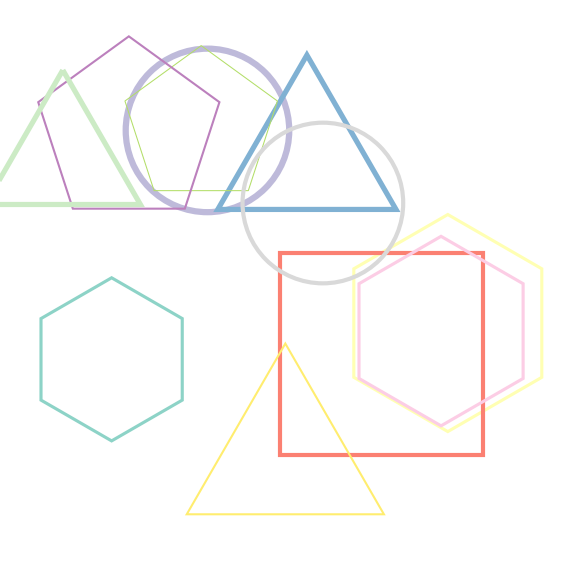[{"shape": "hexagon", "thickness": 1.5, "radius": 0.71, "center": [0.193, 0.377]}, {"shape": "hexagon", "thickness": 1.5, "radius": 0.94, "center": [0.775, 0.44]}, {"shape": "circle", "thickness": 3, "radius": 0.71, "center": [0.359, 0.773]}, {"shape": "square", "thickness": 2, "radius": 0.88, "center": [0.661, 0.387]}, {"shape": "triangle", "thickness": 2.5, "radius": 0.89, "center": [0.531, 0.726]}, {"shape": "pentagon", "thickness": 0.5, "radius": 0.69, "center": [0.348, 0.781]}, {"shape": "hexagon", "thickness": 1.5, "radius": 0.82, "center": [0.764, 0.426]}, {"shape": "circle", "thickness": 2, "radius": 0.7, "center": [0.559, 0.648]}, {"shape": "pentagon", "thickness": 1, "radius": 0.82, "center": [0.223, 0.771]}, {"shape": "triangle", "thickness": 2.5, "radius": 0.78, "center": [0.109, 0.723]}, {"shape": "triangle", "thickness": 1, "radius": 0.99, "center": [0.494, 0.207]}]